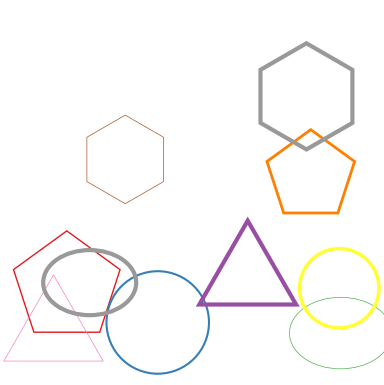[{"shape": "pentagon", "thickness": 1, "radius": 0.73, "center": [0.173, 0.255]}, {"shape": "circle", "thickness": 1.5, "radius": 0.67, "center": [0.41, 0.162]}, {"shape": "oval", "thickness": 0.5, "radius": 0.66, "center": [0.885, 0.135]}, {"shape": "triangle", "thickness": 3, "radius": 0.73, "center": [0.643, 0.282]}, {"shape": "pentagon", "thickness": 2, "radius": 0.6, "center": [0.807, 0.544]}, {"shape": "circle", "thickness": 2.5, "radius": 0.52, "center": [0.881, 0.251]}, {"shape": "hexagon", "thickness": 0.5, "radius": 0.58, "center": [0.325, 0.586]}, {"shape": "triangle", "thickness": 0.5, "radius": 0.75, "center": [0.139, 0.137]}, {"shape": "hexagon", "thickness": 3, "radius": 0.69, "center": [0.796, 0.75]}, {"shape": "oval", "thickness": 3, "radius": 0.6, "center": [0.233, 0.266]}]